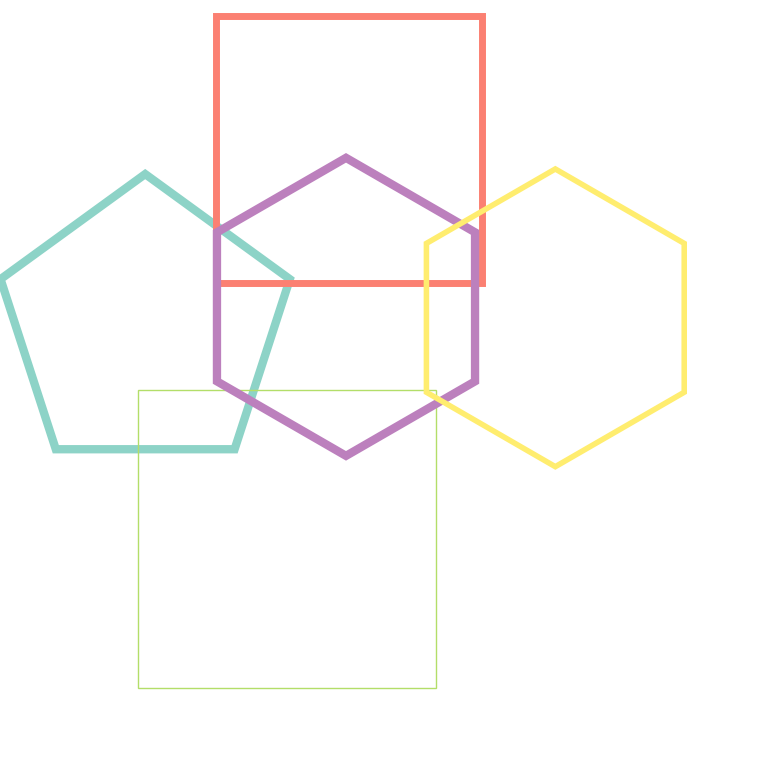[{"shape": "pentagon", "thickness": 3, "radius": 0.99, "center": [0.189, 0.576]}, {"shape": "square", "thickness": 2.5, "radius": 0.87, "center": [0.453, 0.806]}, {"shape": "square", "thickness": 0.5, "radius": 0.97, "center": [0.373, 0.301]}, {"shape": "hexagon", "thickness": 3, "radius": 0.97, "center": [0.449, 0.602]}, {"shape": "hexagon", "thickness": 2, "radius": 0.97, "center": [0.721, 0.587]}]